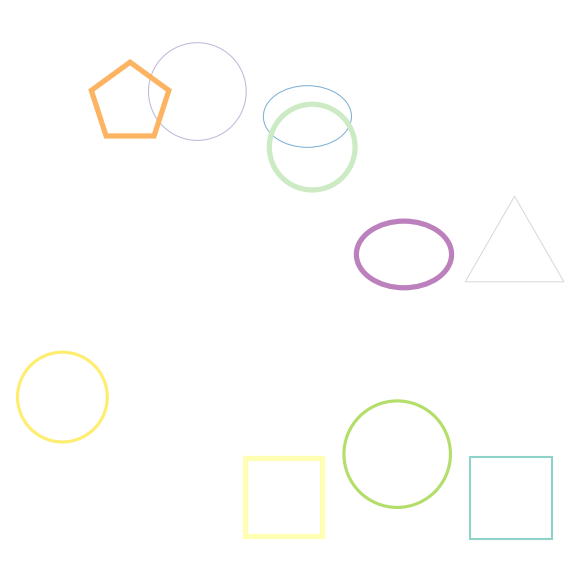[{"shape": "square", "thickness": 1, "radius": 0.36, "center": [0.885, 0.137]}, {"shape": "square", "thickness": 2.5, "radius": 0.34, "center": [0.491, 0.139]}, {"shape": "circle", "thickness": 0.5, "radius": 0.42, "center": [0.342, 0.841]}, {"shape": "oval", "thickness": 0.5, "radius": 0.38, "center": [0.532, 0.797]}, {"shape": "pentagon", "thickness": 2.5, "radius": 0.35, "center": [0.225, 0.821]}, {"shape": "circle", "thickness": 1.5, "radius": 0.46, "center": [0.688, 0.213]}, {"shape": "triangle", "thickness": 0.5, "radius": 0.49, "center": [0.891, 0.561]}, {"shape": "oval", "thickness": 2.5, "radius": 0.41, "center": [0.7, 0.559]}, {"shape": "circle", "thickness": 2.5, "radius": 0.37, "center": [0.541, 0.744]}, {"shape": "circle", "thickness": 1.5, "radius": 0.39, "center": [0.108, 0.312]}]